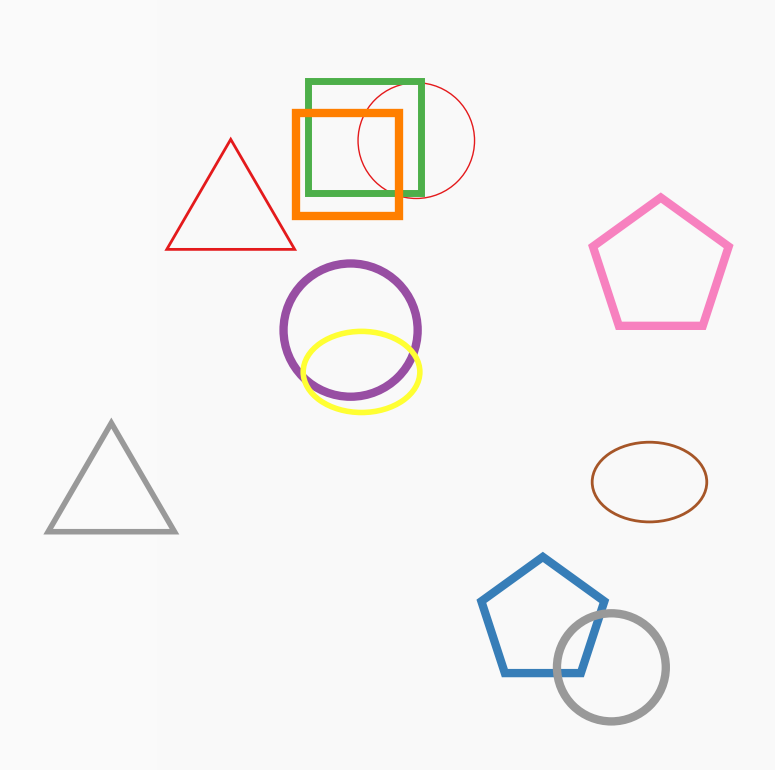[{"shape": "circle", "thickness": 0.5, "radius": 0.38, "center": [0.537, 0.817]}, {"shape": "triangle", "thickness": 1, "radius": 0.48, "center": [0.298, 0.724]}, {"shape": "pentagon", "thickness": 3, "radius": 0.42, "center": [0.7, 0.193]}, {"shape": "square", "thickness": 2.5, "radius": 0.36, "center": [0.47, 0.822]}, {"shape": "circle", "thickness": 3, "radius": 0.43, "center": [0.452, 0.571]}, {"shape": "square", "thickness": 3, "radius": 0.33, "center": [0.448, 0.786]}, {"shape": "oval", "thickness": 2, "radius": 0.38, "center": [0.466, 0.517]}, {"shape": "oval", "thickness": 1, "radius": 0.37, "center": [0.838, 0.374]}, {"shape": "pentagon", "thickness": 3, "radius": 0.46, "center": [0.853, 0.651]}, {"shape": "circle", "thickness": 3, "radius": 0.35, "center": [0.789, 0.133]}, {"shape": "triangle", "thickness": 2, "radius": 0.47, "center": [0.144, 0.357]}]